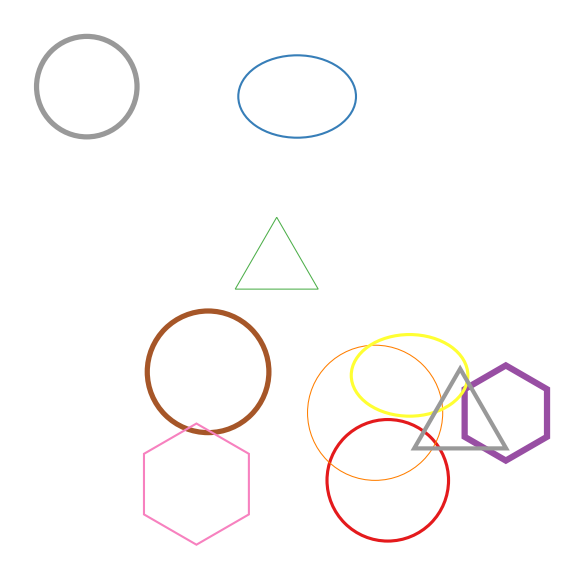[{"shape": "circle", "thickness": 1.5, "radius": 0.53, "center": [0.671, 0.167]}, {"shape": "oval", "thickness": 1, "radius": 0.51, "center": [0.515, 0.832]}, {"shape": "triangle", "thickness": 0.5, "radius": 0.41, "center": [0.479, 0.54]}, {"shape": "hexagon", "thickness": 3, "radius": 0.41, "center": [0.876, 0.284]}, {"shape": "circle", "thickness": 0.5, "radius": 0.59, "center": [0.65, 0.284]}, {"shape": "oval", "thickness": 1.5, "radius": 0.5, "center": [0.709, 0.349]}, {"shape": "circle", "thickness": 2.5, "radius": 0.53, "center": [0.36, 0.355]}, {"shape": "hexagon", "thickness": 1, "radius": 0.52, "center": [0.34, 0.161]}, {"shape": "triangle", "thickness": 2, "radius": 0.46, "center": [0.797, 0.269]}, {"shape": "circle", "thickness": 2.5, "radius": 0.44, "center": [0.15, 0.849]}]